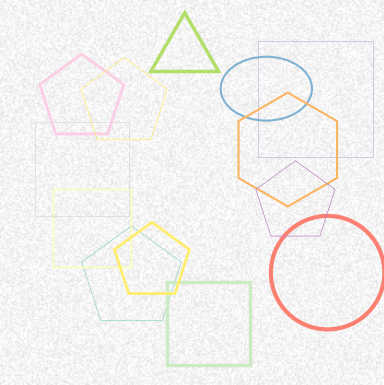[{"shape": "pentagon", "thickness": 0.5, "radius": 0.68, "center": [0.342, 0.277]}, {"shape": "square", "thickness": 1, "radius": 0.5, "center": [0.238, 0.408]}, {"shape": "square", "thickness": 0.5, "radius": 0.75, "center": [0.82, 0.743]}, {"shape": "circle", "thickness": 3, "radius": 0.74, "center": [0.851, 0.292]}, {"shape": "oval", "thickness": 1.5, "radius": 0.59, "center": [0.692, 0.77]}, {"shape": "hexagon", "thickness": 1.5, "radius": 0.74, "center": [0.747, 0.612]}, {"shape": "triangle", "thickness": 2.5, "radius": 0.51, "center": [0.48, 0.865]}, {"shape": "pentagon", "thickness": 2, "radius": 0.57, "center": [0.212, 0.745]}, {"shape": "square", "thickness": 0.5, "radius": 0.61, "center": [0.212, 0.56]}, {"shape": "pentagon", "thickness": 0.5, "radius": 0.54, "center": [0.767, 0.474]}, {"shape": "square", "thickness": 2.5, "radius": 0.54, "center": [0.541, 0.159]}, {"shape": "pentagon", "thickness": 2, "radius": 0.51, "center": [0.395, 0.32]}, {"shape": "pentagon", "thickness": 0.5, "radius": 0.59, "center": [0.322, 0.732]}]